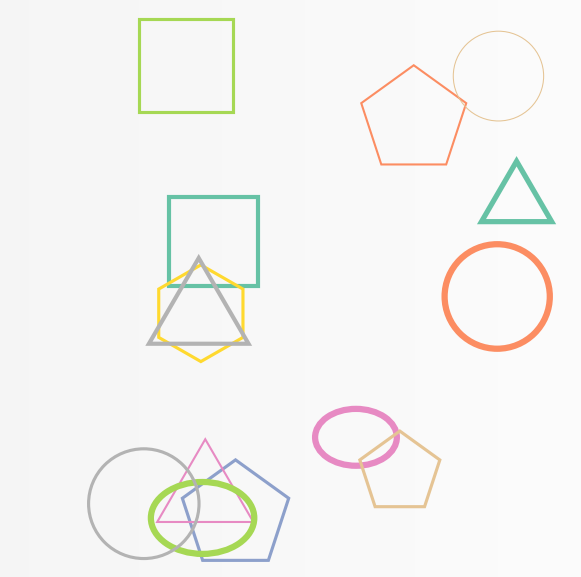[{"shape": "square", "thickness": 2, "radius": 0.38, "center": [0.367, 0.581]}, {"shape": "triangle", "thickness": 2.5, "radius": 0.35, "center": [0.889, 0.65]}, {"shape": "pentagon", "thickness": 1, "radius": 0.47, "center": [0.712, 0.791]}, {"shape": "circle", "thickness": 3, "radius": 0.45, "center": [0.855, 0.486]}, {"shape": "pentagon", "thickness": 1.5, "radius": 0.48, "center": [0.405, 0.107]}, {"shape": "triangle", "thickness": 1, "radius": 0.48, "center": [0.353, 0.143]}, {"shape": "oval", "thickness": 3, "radius": 0.35, "center": [0.612, 0.242]}, {"shape": "oval", "thickness": 3, "radius": 0.44, "center": [0.349, 0.102]}, {"shape": "square", "thickness": 1.5, "radius": 0.4, "center": [0.319, 0.885]}, {"shape": "hexagon", "thickness": 1.5, "radius": 0.42, "center": [0.346, 0.457]}, {"shape": "pentagon", "thickness": 1.5, "radius": 0.36, "center": [0.688, 0.18]}, {"shape": "circle", "thickness": 0.5, "radius": 0.39, "center": [0.858, 0.867]}, {"shape": "triangle", "thickness": 2, "radius": 0.49, "center": [0.342, 0.453]}, {"shape": "circle", "thickness": 1.5, "radius": 0.48, "center": [0.247, 0.127]}]